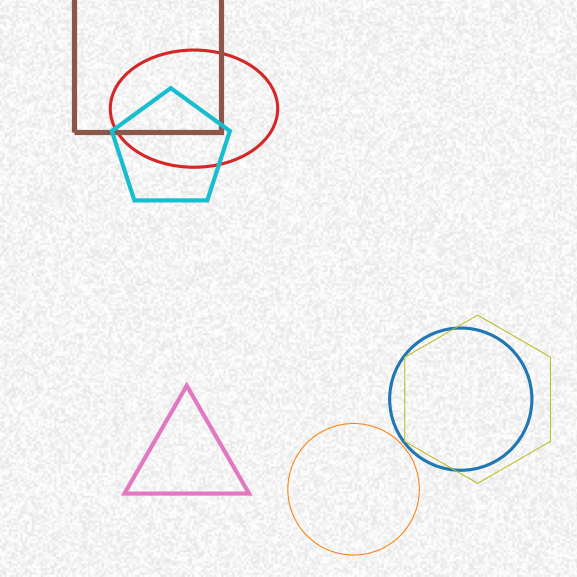[{"shape": "circle", "thickness": 1.5, "radius": 0.62, "center": [0.798, 0.308]}, {"shape": "circle", "thickness": 0.5, "radius": 0.57, "center": [0.612, 0.152]}, {"shape": "oval", "thickness": 1.5, "radius": 0.72, "center": [0.336, 0.811]}, {"shape": "square", "thickness": 2.5, "radius": 0.64, "center": [0.256, 0.898]}, {"shape": "triangle", "thickness": 2, "radius": 0.62, "center": [0.323, 0.207]}, {"shape": "hexagon", "thickness": 0.5, "radius": 0.73, "center": [0.827, 0.308]}, {"shape": "pentagon", "thickness": 2, "radius": 0.54, "center": [0.296, 0.739]}]